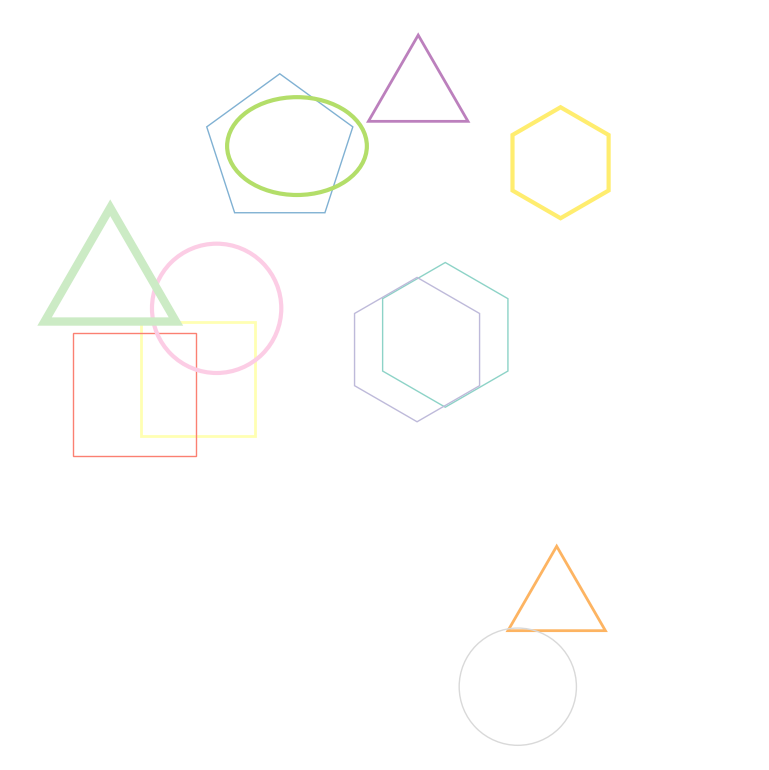[{"shape": "hexagon", "thickness": 0.5, "radius": 0.47, "center": [0.578, 0.565]}, {"shape": "square", "thickness": 1, "radius": 0.37, "center": [0.258, 0.508]}, {"shape": "hexagon", "thickness": 0.5, "radius": 0.47, "center": [0.542, 0.546]}, {"shape": "square", "thickness": 0.5, "radius": 0.4, "center": [0.175, 0.488]}, {"shape": "pentagon", "thickness": 0.5, "radius": 0.5, "center": [0.363, 0.804]}, {"shape": "triangle", "thickness": 1, "radius": 0.37, "center": [0.723, 0.217]}, {"shape": "oval", "thickness": 1.5, "radius": 0.45, "center": [0.386, 0.81]}, {"shape": "circle", "thickness": 1.5, "radius": 0.42, "center": [0.281, 0.6]}, {"shape": "circle", "thickness": 0.5, "radius": 0.38, "center": [0.672, 0.108]}, {"shape": "triangle", "thickness": 1, "radius": 0.37, "center": [0.543, 0.88]}, {"shape": "triangle", "thickness": 3, "radius": 0.49, "center": [0.143, 0.632]}, {"shape": "hexagon", "thickness": 1.5, "radius": 0.36, "center": [0.728, 0.789]}]